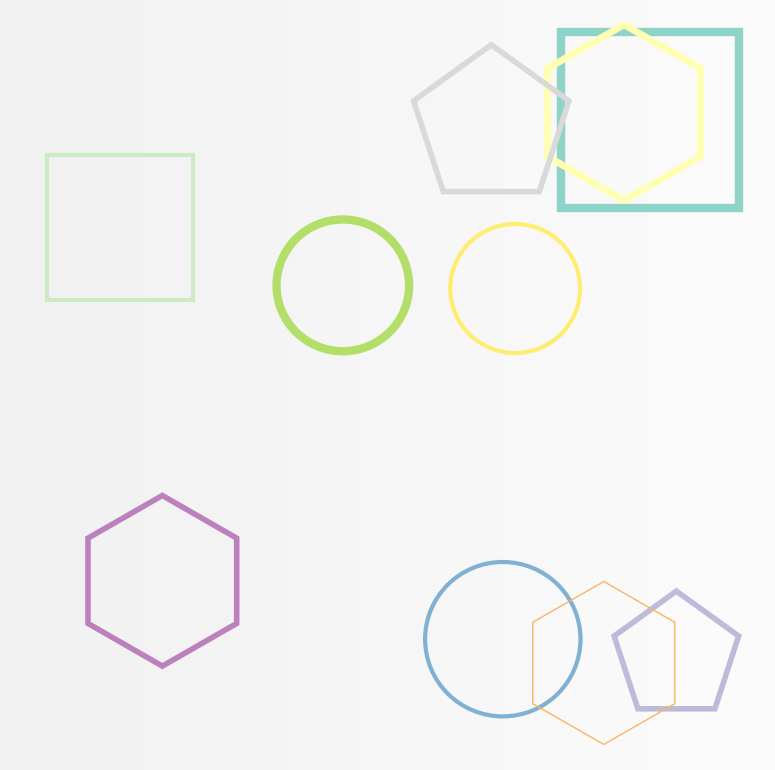[{"shape": "square", "thickness": 3, "radius": 0.57, "center": [0.839, 0.844]}, {"shape": "hexagon", "thickness": 2.5, "radius": 0.57, "center": [0.805, 0.854]}, {"shape": "pentagon", "thickness": 2, "radius": 0.42, "center": [0.873, 0.148]}, {"shape": "circle", "thickness": 1.5, "radius": 0.5, "center": [0.649, 0.17]}, {"shape": "hexagon", "thickness": 0.5, "radius": 0.53, "center": [0.779, 0.139]}, {"shape": "circle", "thickness": 3, "radius": 0.43, "center": [0.442, 0.629]}, {"shape": "pentagon", "thickness": 2, "radius": 0.53, "center": [0.634, 0.836]}, {"shape": "hexagon", "thickness": 2, "radius": 0.55, "center": [0.209, 0.246]}, {"shape": "square", "thickness": 1.5, "radius": 0.47, "center": [0.154, 0.704]}, {"shape": "circle", "thickness": 1.5, "radius": 0.42, "center": [0.665, 0.625]}]